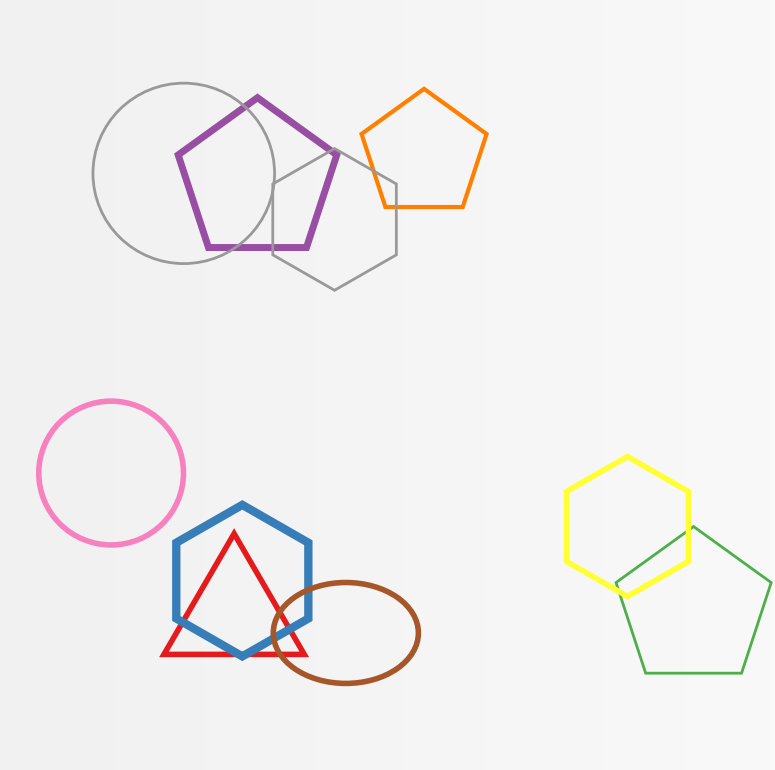[{"shape": "triangle", "thickness": 2, "radius": 0.52, "center": [0.302, 0.202]}, {"shape": "hexagon", "thickness": 3, "radius": 0.49, "center": [0.313, 0.246]}, {"shape": "pentagon", "thickness": 1, "radius": 0.53, "center": [0.895, 0.211]}, {"shape": "pentagon", "thickness": 2.5, "radius": 0.54, "center": [0.332, 0.766]}, {"shape": "pentagon", "thickness": 1.5, "radius": 0.42, "center": [0.547, 0.8]}, {"shape": "hexagon", "thickness": 2, "radius": 0.45, "center": [0.81, 0.316]}, {"shape": "oval", "thickness": 2, "radius": 0.47, "center": [0.446, 0.178]}, {"shape": "circle", "thickness": 2, "radius": 0.47, "center": [0.143, 0.386]}, {"shape": "circle", "thickness": 1, "radius": 0.59, "center": [0.237, 0.775]}, {"shape": "hexagon", "thickness": 1, "radius": 0.46, "center": [0.432, 0.715]}]